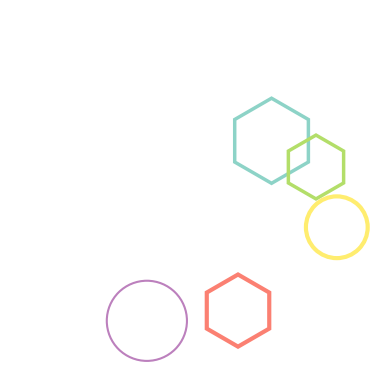[{"shape": "hexagon", "thickness": 2.5, "radius": 0.55, "center": [0.705, 0.634]}, {"shape": "hexagon", "thickness": 3, "radius": 0.47, "center": [0.618, 0.193]}, {"shape": "hexagon", "thickness": 2.5, "radius": 0.41, "center": [0.821, 0.566]}, {"shape": "circle", "thickness": 1.5, "radius": 0.52, "center": [0.381, 0.167]}, {"shape": "circle", "thickness": 3, "radius": 0.4, "center": [0.875, 0.41]}]